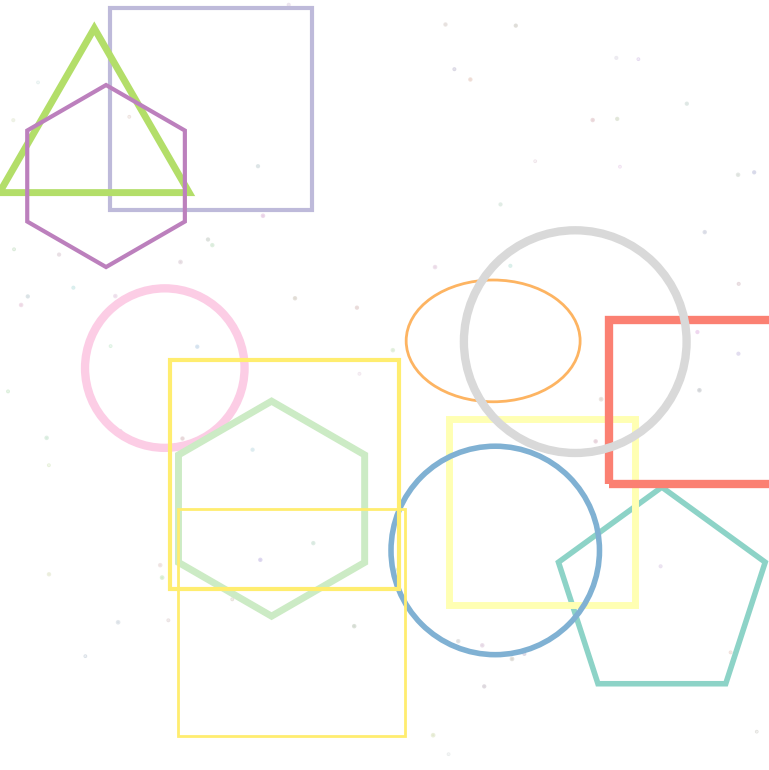[{"shape": "pentagon", "thickness": 2, "radius": 0.71, "center": [0.86, 0.226]}, {"shape": "square", "thickness": 2.5, "radius": 0.6, "center": [0.704, 0.335]}, {"shape": "square", "thickness": 1.5, "radius": 0.65, "center": [0.274, 0.858]}, {"shape": "square", "thickness": 3, "radius": 0.53, "center": [0.897, 0.478]}, {"shape": "circle", "thickness": 2, "radius": 0.68, "center": [0.643, 0.285]}, {"shape": "oval", "thickness": 1, "radius": 0.56, "center": [0.64, 0.557]}, {"shape": "triangle", "thickness": 2.5, "radius": 0.71, "center": [0.122, 0.821]}, {"shape": "circle", "thickness": 3, "radius": 0.52, "center": [0.214, 0.522]}, {"shape": "circle", "thickness": 3, "radius": 0.72, "center": [0.747, 0.556]}, {"shape": "hexagon", "thickness": 1.5, "radius": 0.59, "center": [0.138, 0.771]}, {"shape": "hexagon", "thickness": 2.5, "radius": 0.7, "center": [0.353, 0.339]}, {"shape": "square", "thickness": 1, "radius": 0.74, "center": [0.379, 0.192]}, {"shape": "square", "thickness": 1.5, "radius": 0.75, "center": [0.37, 0.384]}]